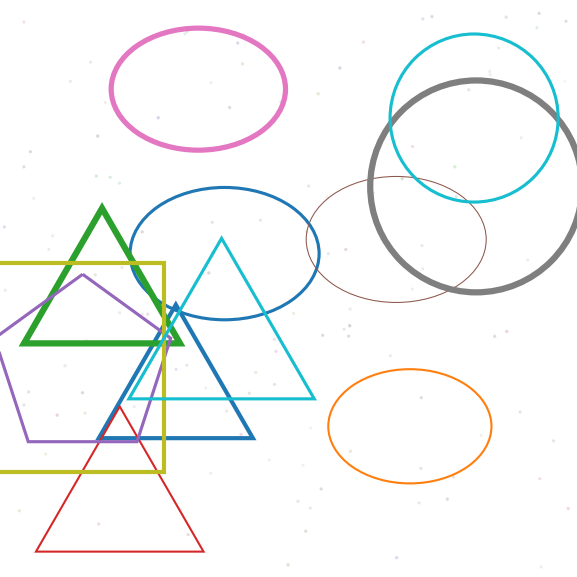[{"shape": "oval", "thickness": 1.5, "radius": 0.82, "center": [0.389, 0.56]}, {"shape": "triangle", "thickness": 2, "radius": 0.77, "center": [0.305, 0.317]}, {"shape": "oval", "thickness": 1, "radius": 0.71, "center": [0.71, 0.261]}, {"shape": "triangle", "thickness": 3, "radius": 0.78, "center": [0.177, 0.483]}, {"shape": "triangle", "thickness": 1, "radius": 0.84, "center": [0.207, 0.128]}, {"shape": "pentagon", "thickness": 1.5, "radius": 0.8, "center": [0.143, 0.364]}, {"shape": "oval", "thickness": 0.5, "radius": 0.78, "center": [0.686, 0.584]}, {"shape": "oval", "thickness": 2.5, "radius": 0.75, "center": [0.343, 0.845]}, {"shape": "circle", "thickness": 3, "radius": 0.92, "center": [0.825, 0.676]}, {"shape": "square", "thickness": 2, "radius": 0.9, "center": [0.104, 0.363]}, {"shape": "triangle", "thickness": 1.5, "radius": 0.93, "center": [0.384, 0.401]}, {"shape": "circle", "thickness": 1.5, "radius": 0.73, "center": [0.821, 0.795]}]